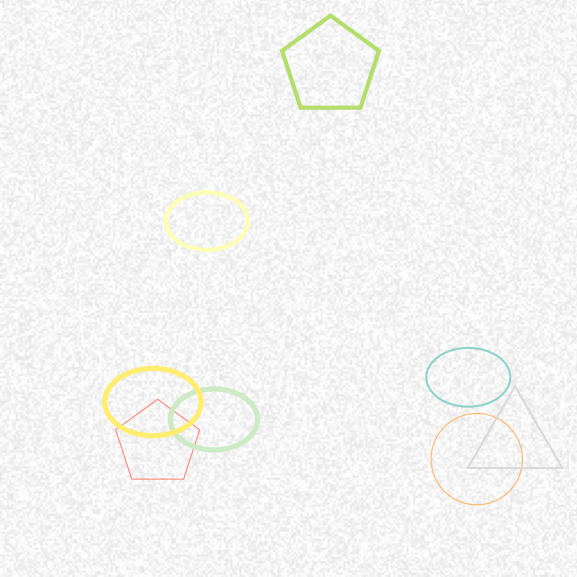[{"shape": "oval", "thickness": 1, "radius": 0.36, "center": [0.811, 0.346]}, {"shape": "oval", "thickness": 2, "radius": 0.35, "center": [0.358, 0.616]}, {"shape": "pentagon", "thickness": 0.5, "radius": 0.38, "center": [0.273, 0.231]}, {"shape": "circle", "thickness": 0.5, "radius": 0.4, "center": [0.826, 0.204]}, {"shape": "pentagon", "thickness": 2, "radius": 0.44, "center": [0.572, 0.884]}, {"shape": "triangle", "thickness": 1, "radius": 0.47, "center": [0.892, 0.236]}, {"shape": "oval", "thickness": 2.5, "radius": 0.38, "center": [0.37, 0.273]}, {"shape": "oval", "thickness": 2.5, "radius": 0.42, "center": [0.265, 0.303]}]